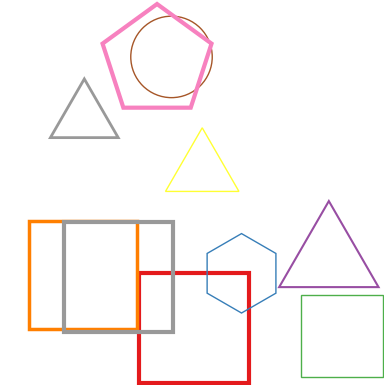[{"shape": "square", "thickness": 3, "radius": 0.71, "center": [0.503, 0.149]}, {"shape": "hexagon", "thickness": 1, "radius": 0.52, "center": [0.627, 0.29]}, {"shape": "square", "thickness": 1, "radius": 0.53, "center": [0.888, 0.128]}, {"shape": "triangle", "thickness": 1.5, "radius": 0.75, "center": [0.854, 0.329]}, {"shape": "square", "thickness": 2.5, "radius": 0.7, "center": [0.215, 0.286]}, {"shape": "triangle", "thickness": 1, "radius": 0.55, "center": [0.525, 0.558]}, {"shape": "circle", "thickness": 1, "radius": 0.53, "center": [0.445, 0.852]}, {"shape": "pentagon", "thickness": 3, "radius": 0.74, "center": [0.408, 0.841]}, {"shape": "triangle", "thickness": 2, "radius": 0.51, "center": [0.219, 0.693]}, {"shape": "square", "thickness": 3, "radius": 0.71, "center": [0.307, 0.28]}]